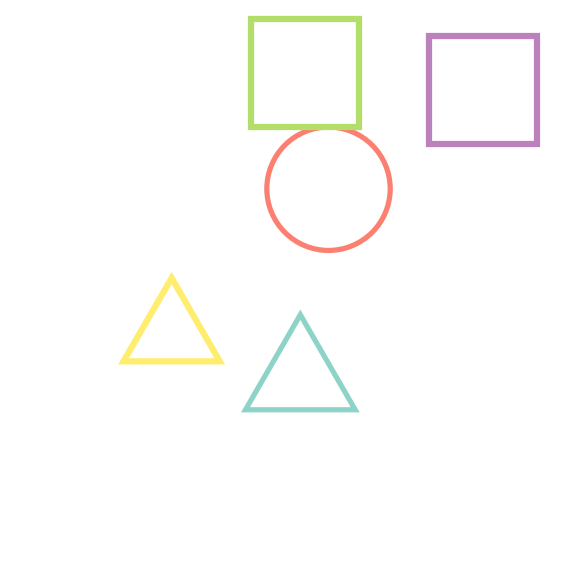[{"shape": "triangle", "thickness": 2.5, "radius": 0.55, "center": [0.52, 0.344]}, {"shape": "circle", "thickness": 2.5, "radius": 0.53, "center": [0.569, 0.672]}, {"shape": "square", "thickness": 3, "radius": 0.47, "center": [0.528, 0.873]}, {"shape": "square", "thickness": 3, "radius": 0.47, "center": [0.836, 0.843]}, {"shape": "triangle", "thickness": 3, "radius": 0.48, "center": [0.297, 0.422]}]